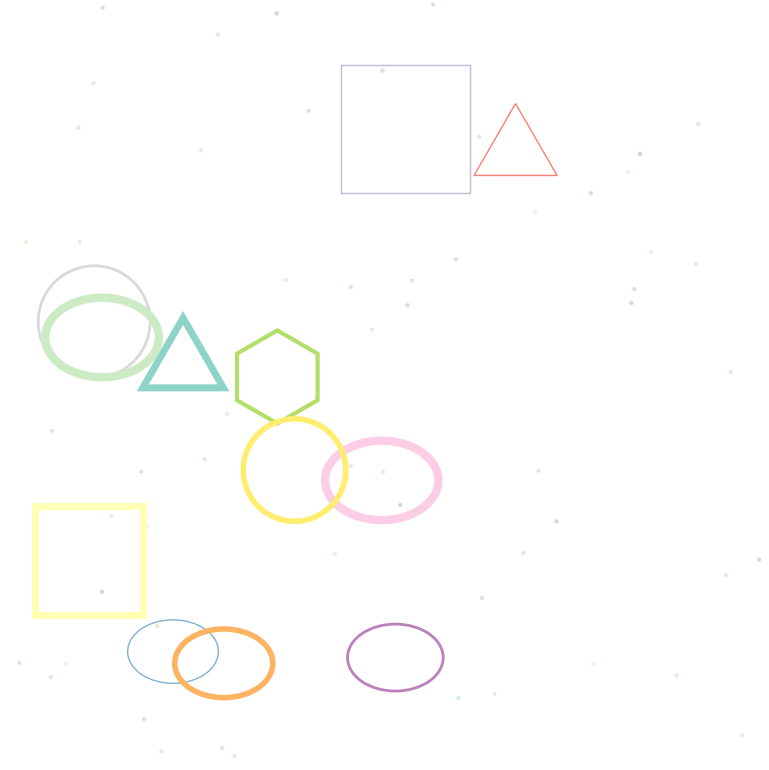[{"shape": "triangle", "thickness": 2.5, "radius": 0.3, "center": [0.238, 0.527]}, {"shape": "square", "thickness": 2.5, "radius": 0.35, "center": [0.115, 0.272]}, {"shape": "square", "thickness": 0.5, "radius": 0.42, "center": [0.527, 0.832]}, {"shape": "triangle", "thickness": 0.5, "radius": 0.31, "center": [0.67, 0.803]}, {"shape": "oval", "thickness": 0.5, "radius": 0.29, "center": [0.225, 0.154]}, {"shape": "oval", "thickness": 2, "radius": 0.32, "center": [0.291, 0.139]}, {"shape": "hexagon", "thickness": 1.5, "radius": 0.3, "center": [0.36, 0.51]}, {"shape": "oval", "thickness": 3, "radius": 0.37, "center": [0.496, 0.376]}, {"shape": "circle", "thickness": 1, "radius": 0.36, "center": [0.122, 0.582]}, {"shape": "oval", "thickness": 1, "radius": 0.31, "center": [0.513, 0.146]}, {"shape": "oval", "thickness": 3, "radius": 0.37, "center": [0.132, 0.562]}, {"shape": "circle", "thickness": 2, "radius": 0.33, "center": [0.382, 0.39]}]